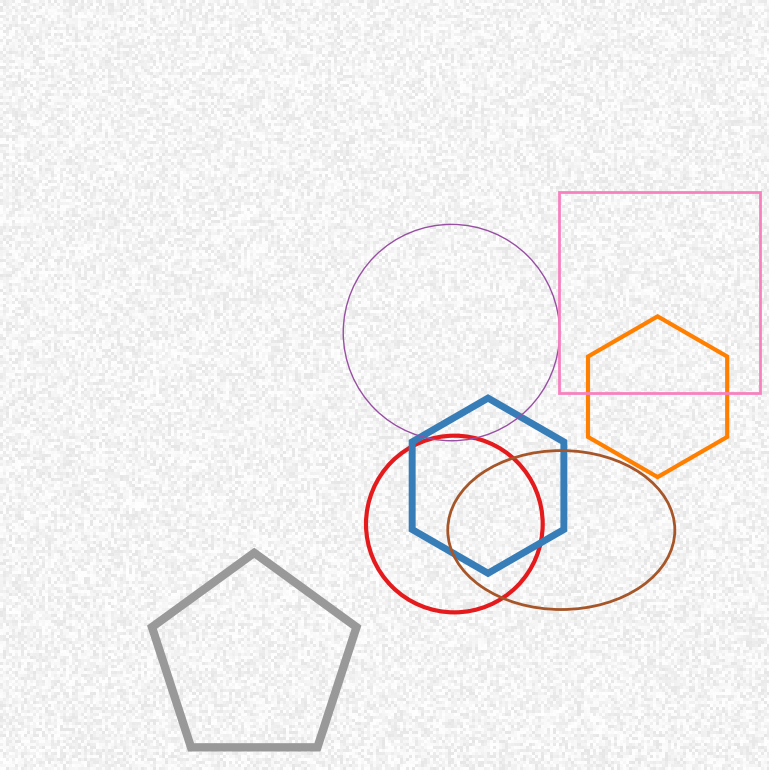[{"shape": "circle", "thickness": 1.5, "radius": 0.57, "center": [0.59, 0.319]}, {"shape": "hexagon", "thickness": 2.5, "radius": 0.57, "center": [0.634, 0.369]}, {"shape": "circle", "thickness": 0.5, "radius": 0.7, "center": [0.586, 0.568]}, {"shape": "hexagon", "thickness": 1.5, "radius": 0.52, "center": [0.854, 0.485]}, {"shape": "oval", "thickness": 1, "radius": 0.74, "center": [0.729, 0.312]}, {"shape": "square", "thickness": 1, "radius": 0.65, "center": [0.856, 0.62]}, {"shape": "pentagon", "thickness": 3, "radius": 0.7, "center": [0.33, 0.142]}]